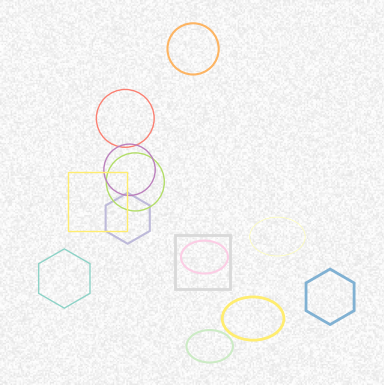[{"shape": "hexagon", "thickness": 1, "radius": 0.38, "center": [0.167, 0.277]}, {"shape": "oval", "thickness": 0.5, "radius": 0.36, "center": [0.721, 0.386]}, {"shape": "hexagon", "thickness": 1.5, "radius": 0.33, "center": [0.332, 0.433]}, {"shape": "circle", "thickness": 1, "radius": 0.38, "center": [0.325, 0.693]}, {"shape": "hexagon", "thickness": 2, "radius": 0.36, "center": [0.857, 0.229]}, {"shape": "circle", "thickness": 1.5, "radius": 0.33, "center": [0.502, 0.873]}, {"shape": "circle", "thickness": 1, "radius": 0.38, "center": [0.351, 0.528]}, {"shape": "oval", "thickness": 1.5, "radius": 0.31, "center": [0.531, 0.332]}, {"shape": "square", "thickness": 2, "radius": 0.35, "center": [0.526, 0.319]}, {"shape": "circle", "thickness": 1, "radius": 0.33, "center": [0.336, 0.559]}, {"shape": "oval", "thickness": 1.5, "radius": 0.3, "center": [0.545, 0.101]}, {"shape": "square", "thickness": 1, "radius": 0.38, "center": [0.253, 0.477]}, {"shape": "oval", "thickness": 2, "radius": 0.4, "center": [0.657, 0.173]}]